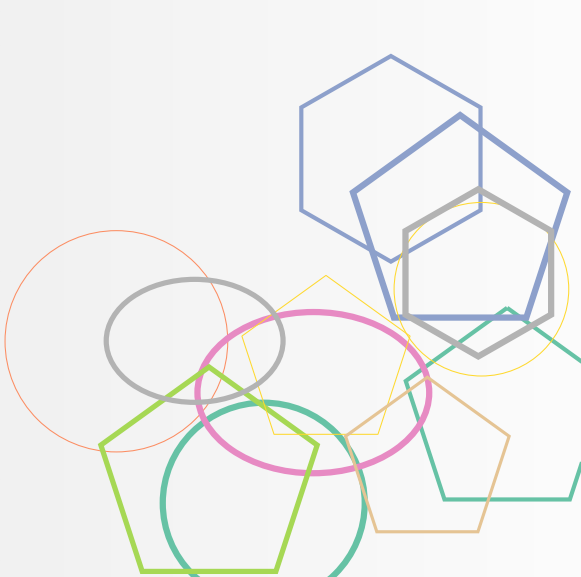[{"shape": "pentagon", "thickness": 2, "radius": 0.92, "center": [0.873, 0.283]}, {"shape": "circle", "thickness": 3, "radius": 0.87, "center": [0.454, 0.128]}, {"shape": "circle", "thickness": 0.5, "radius": 0.96, "center": [0.2, 0.408]}, {"shape": "pentagon", "thickness": 3, "radius": 0.97, "center": [0.792, 0.606]}, {"shape": "hexagon", "thickness": 2, "radius": 0.89, "center": [0.673, 0.724]}, {"shape": "oval", "thickness": 3, "radius": 1.0, "center": [0.539, 0.319]}, {"shape": "pentagon", "thickness": 2.5, "radius": 0.98, "center": [0.36, 0.168]}, {"shape": "circle", "thickness": 0.5, "radius": 0.75, "center": [0.828, 0.498]}, {"shape": "pentagon", "thickness": 0.5, "radius": 0.76, "center": [0.561, 0.37]}, {"shape": "pentagon", "thickness": 1.5, "radius": 0.74, "center": [0.735, 0.198]}, {"shape": "hexagon", "thickness": 3, "radius": 0.72, "center": [0.823, 0.527]}, {"shape": "oval", "thickness": 2.5, "radius": 0.76, "center": [0.335, 0.409]}]